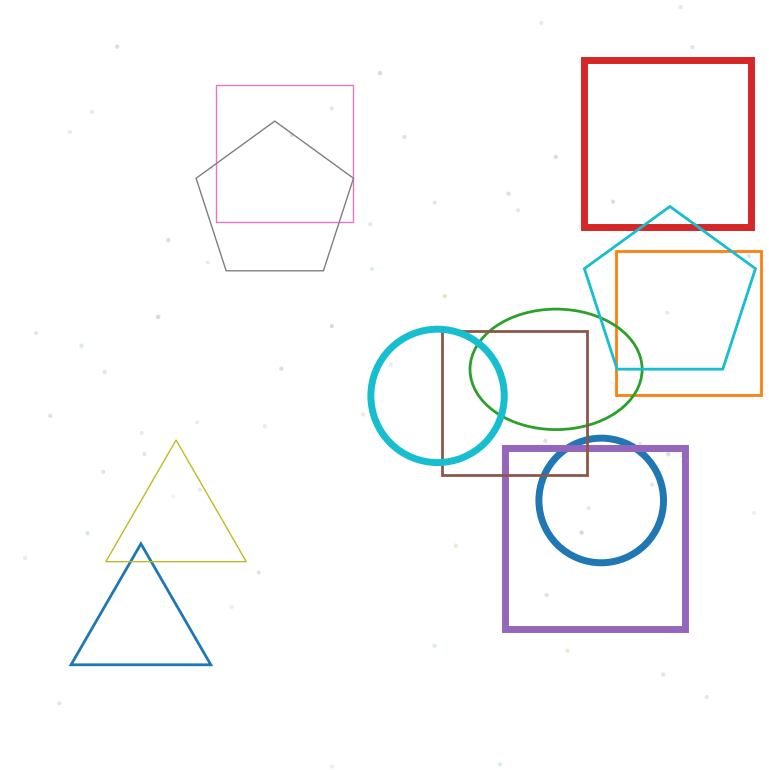[{"shape": "triangle", "thickness": 1, "radius": 0.52, "center": [0.183, 0.189]}, {"shape": "circle", "thickness": 2.5, "radius": 0.4, "center": [0.781, 0.35]}, {"shape": "square", "thickness": 1, "radius": 0.47, "center": [0.894, 0.58]}, {"shape": "oval", "thickness": 1, "radius": 0.56, "center": [0.722, 0.52]}, {"shape": "square", "thickness": 2.5, "radius": 0.54, "center": [0.867, 0.814]}, {"shape": "square", "thickness": 2.5, "radius": 0.58, "center": [0.773, 0.301]}, {"shape": "square", "thickness": 1, "radius": 0.47, "center": [0.669, 0.477]}, {"shape": "square", "thickness": 0.5, "radius": 0.44, "center": [0.369, 0.8]}, {"shape": "pentagon", "thickness": 0.5, "radius": 0.54, "center": [0.357, 0.735]}, {"shape": "triangle", "thickness": 0.5, "radius": 0.53, "center": [0.229, 0.323]}, {"shape": "circle", "thickness": 2.5, "radius": 0.43, "center": [0.568, 0.486]}, {"shape": "pentagon", "thickness": 1, "radius": 0.58, "center": [0.87, 0.615]}]